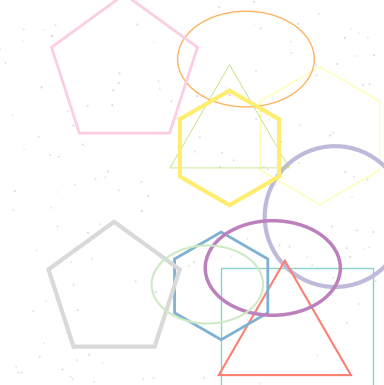[{"shape": "square", "thickness": 1, "radius": 0.99, "center": [0.771, 0.106]}, {"shape": "hexagon", "thickness": 1, "radius": 0.89, "center": [0.831, 0.648]}, {"shape": "circle", "thickness": 3, "radius": 0.91, "center": [0.87, 0.438]}, {"shape": "triangle", "thickness": 1.5, "radius": 0.99, "center": [0.74, 0.125]}, {"shape": "hexagon", "thickness": 2, "radius": 0.7, "center": [0.575, 0.257]}, {"shape": "oval", "thickness": 1, "radius": 0.89, "center": [0.639, 0.847]}, {"shape": "triangle", "thickness": 0.5, "radius": 0.89, "center": [0.596, 0.653]}, {"shape": "pentagon", "thickness": 2, "radius": 1.0, "center": [0.323, 0.815]}, {"shape": "pentagon", "thickness": 3, "radius": 0.9, "center": [0.296, 0.245]}, {"shape": "oval", "thickness": 2.5, "radius": 0.88, "center": [0.708, 0.304]}, {"shape": "oval", "thickness": 1.5, "radius": 0.72, "center": [0.539, 0.261]}, {"shape": "hexagon", "thickness": 3, "radius": 0.74, "center": [0.596, 0.616]}]